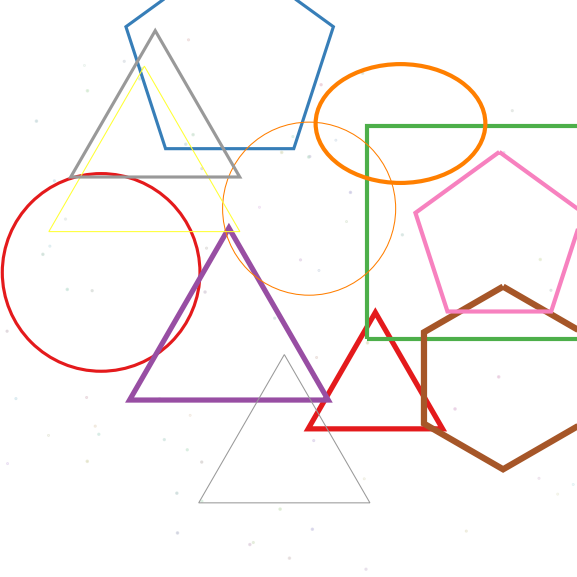[{"shape": "circle", "thickness": 1.5, "radius": 0.86, "center": [0.175, 0.527]}, {"shape": "triangle", "thickness": 2.5, "radius": 0.67, "center": [0.65, 0.324]}, {"shape": "pentagon", "thickness": 1.5, "radius": 0.94, "center": [0.398, 0.894]}, {"shape": "square", "thickness": 2, "radius": 0.92, "center": [0.819, 0.597]}, {"shape": "triangle", "thickness": 2.5, "radius": 0.99, "center": [0.396, 0.406]}, {"shape": "oval", "thickness": 2, "radius": 0.73, "center": [0.693, 0.785]}, {"shape": "circle", "thickness": 0.5, "radius": 0.75, "center": [0.535, 0.638]}, {"shape": "triangle", "thickness": 0.5, "radius": 0.96, "center": [0.25, 0.694]}, {"shape": "hexagon", "thickness": 3, "radius": 0.79, "center": [0.871, 0.345]}, {"shape": "pentagon", "thickness": 2, "radius": 0.76, "center": [0.865, 0.583]}, {"shape": "triangle", "thickness": 1.5, "radius": 0.84, "center": [0.269, 0.777]}, {"shape": "triangle", "thickness": 0.5, "radius": 0.86, "center": [0.492, 0.214]}]